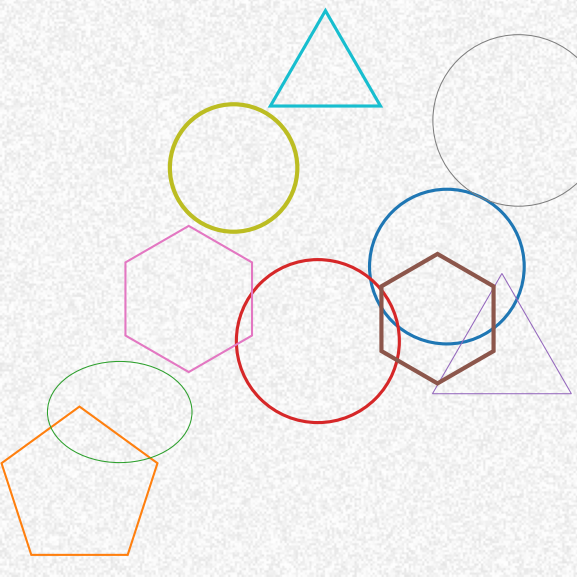[{"shape": "circle", "thickness": 1.5, "radius": 0.67, "center": [0.774, 0.538]}, {"shape": "pentagon", "thickness": 1, "radius": 0.71, "center": [0.138, 0.153]}, {"shape": "oval", "thickness": 0.5, "radius": 0.63, "center": [0.207, 0.286]}, {"shape": "circle", "thickness": 1.5, "radius": 0.71, "center": [0.55, 0.408]}, {"shape": "triangle", "thickness": 0.5, "radius": 0.69, "center": [0.869, 0.387]}, {"shape": "hexagon", "thickness": 2, "radius": 0.56, "center": [0.758, 0.447]}, {"shape": "hexagon", "thickness": 1, "radius": 0.63, "center": [0.327, 0.481]}, {"shape": "circle", "thickness": 0.5, "radius": 0.74, "center": [0.898, 0.791]}, {"shape": "circle", "thickness": 2, "radius": 0.55, "center": [0.405, 0.708]}, {"shape": "triangle", "thickness": 1.5, "radius": 0.55, "center": [0.564, 0.871]}]